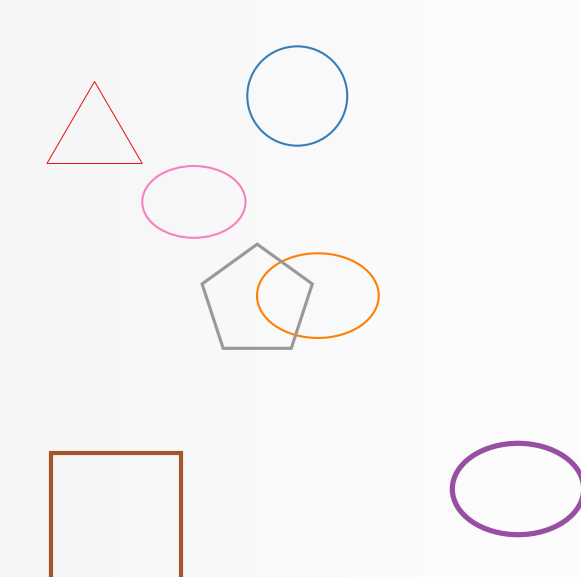[{"shape": "triangle", "thickness": 0.5, "radius": 0.47, "center": [0.163, 0.763]}, {"shape": "circle", "thickness": 1, "radius": 0.43, "center": [0.511, 0.833]}, {"shape": "oval", "thickness": 2.5, "radius": 0.57, "center": [0.891, 0.152]}, {"shape": "oval", "thickness": 1, "radius": 0.52, "center": [0.547, 0.487]}, {"shape": "square", "thickness": 2, "radius": 0.56, "center": [0.2, 0.102]}, {"shape": "oval", "thickness": 1, "radius": 0.44, "center": [0.334, 0.65]}, {"shape": "pentagon", "thickness": 1.5, "radius": 0.5, "center": [0.443, 0.477]}]